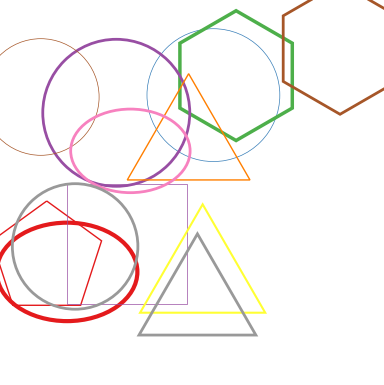[{"shape": "oval", "thickness": 3, "radius": 0.91, "center": [0.174, 0.294]}, {"shape": "pentagon", "thickness": 1, "radius": 0.75, "center": [0.121, 0.328]}, {"shape": "circle", "thickness": 0.5, "radius": 0.86, "center": [0.554, 0.753]}, {"shape": "hexagon", "thickness": 2.5, "radius": 0.84, "center": [0.613, 0.804]}, {"shape": "square", "thickness": 0.5, "radius": 0.78, "center": [0.33, 0.366]}, {"shape": "circle", "thickness": 2, "radius": 0.95, "center": [0.302, 0.707]}, {"shape": "triangle", "thickness": 1, "radius": 0.92, "center": [0.49, 0.625]}, {"shape": "triangle", "thickness": 1.5, "radius": 0.94, "center": [0.526, 0.282]}, {"shape": "hexagon", "thickness": 2, "radius": 0.85, "center": [0.883, 0.874]}, {"shape": "circle", "thickness": 0.5, "radius": 0.76, "center": [0.106, 0.748]}, {"shape": "oval", "thickness": 2, "radius": 0.78, "center": [0.339, 0.608]}, {"shape": "triangle", "thickness": 2, "radius": 0.88, "center": [0.513, 0.217]}, {"shape": "circle", "thickness": 2, "radius": 0.82, "center": [0.195, 0.36]}]